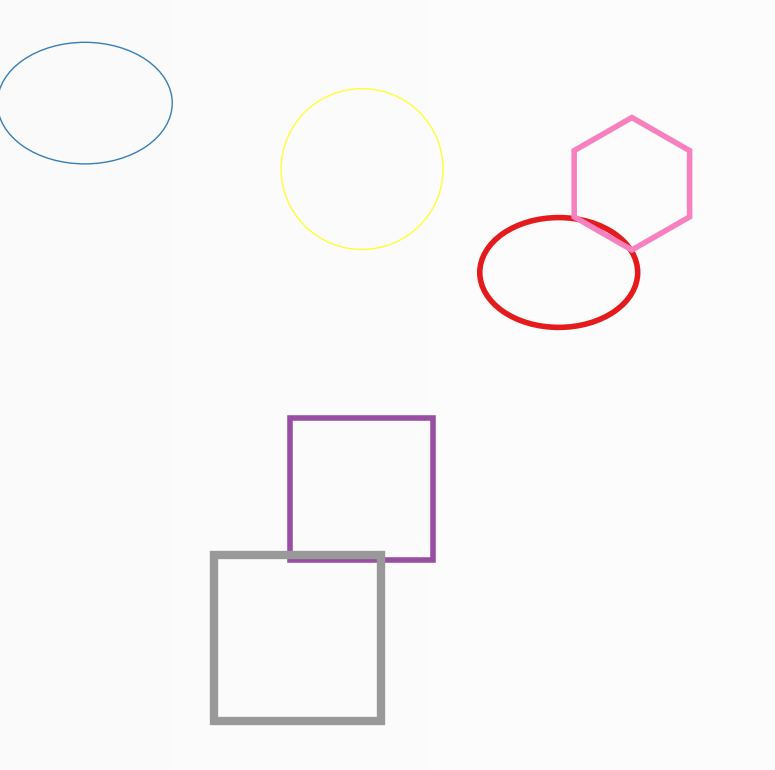[{"shape": "oval", "thickness": 2, "radius": 0.51, "center": [0.721, 0.646]}, {"shape": "oval", "thickness": 0.5, "radius": 0.56, "center": [0.109, 0.866]}, {"shape": "square", "thickness": 2, "radius": 0.46, "center": [0.466, 0.365]}, {"shape": "circle", "thickness": 0.5, "radius": 0.52, "center": [0.467, 0.78]}, {"shape": "hexagon", "thickness": 2, "radius": 0.43, "center": [0.815, 0.761]}, {"shape": "square", "thickness": 3, "radius": 0.54, "center": [0.384, 0.172]}]